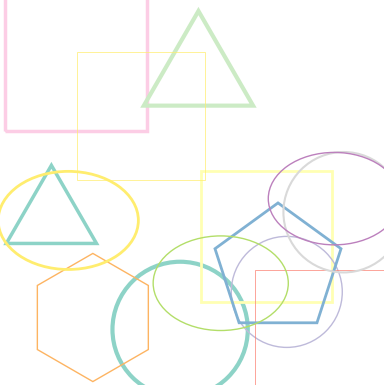[{"shape": "triangle", "thickness": 2.5, "radius": 0.68, "center": [0.134, 0.435]}, {"shape": "circle", "thickness": 3, "radius": 0.88, "center": [0.468, 0.144]}, {"shape": "square", "thickness": 2, "radius": 0.85, "center": [0.692, 0.385]}, {"shape": "circle", "thickness": 1, "radius": 0.72, "center": [0.745, 0.242]}, {"shape": "square", "thickness": 0.5, "radius": 0.93, "center": [0.849, 0.113]}, {"shape": "pentagon", "thickness": 2, "radius": 0.86, "center": [0.722, 0.301]}, {"shape": "hexagon", "thickness": 1, "radius": 0.83, "center": [0.241, 0.175]}, {"shape": "oval", "thickness": 1, "radius": 0.88, "center": [0.573, 0.264]}, {"shape": "square", "thickness": 2.5, "radius": 0.92, "center": [0.197, 0.843]}, {"shape": "circle", "thickness": 1.5, "radius": 0.78, "center": [0.893, 0.449]}, {"shape": "oval", "thickness": 1, "radius": 0.86, "center": [0.868, 0.484]}, {"shape": "triangle", "thickness": 3, "radius": 0.82, "center": [0.515, 0.808]}, {"shape": "oval", "thickness": 2, "radius": 0.91, "center": [0.177, 0.427]}, {"shape": "square", "thickness": 0.5, "radius": 0.83, "center": [0.367, 0.7]}]